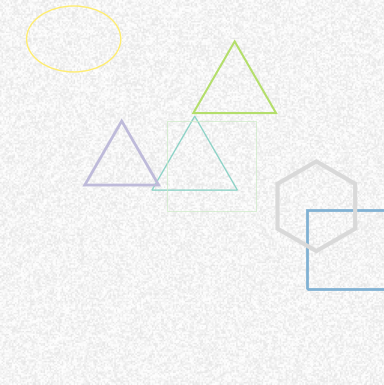[{"shape": "triangle", "thickness": 1, "radius": 0.64, "center": [0.506, 0.57]}, {"shape": "triangle", "thickness": 2, "radius": 0.55, "center": [0.316, 0.575]}, {"shape": "square", "thickness": 2, "radius": 0.51, "center": [0.899, 0.352]}, {"shape": "triangle", "thickness": 1.5, "radius": 0.62, "center": [0.61, 0.768]}, {"shape": "hexagon", "thickness": 3, "radius": 0.58, "center": [0.822, 0.464]}, {"shape": "square", "thickness": 0.5, "radius": 0.58, "center": [0.55, 0.569]}, {"shape": "oval", "thickness": 1, "radius": 0.61, "center": [0.191, 0.899]}]